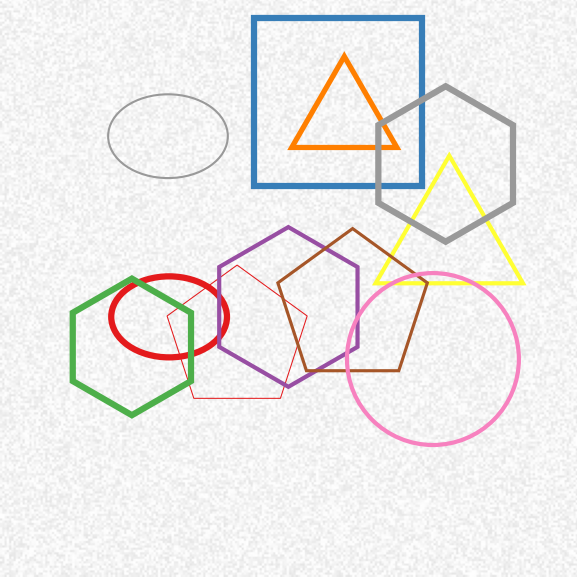[{"shape": "pentagon", "thickness": 0.5, "radius": 0.64, "center": [0.411, 0.413]}, {"shape": "oval", "thickness": 3, "radius": 0.5, "center": [0.293, 0.45]}, {"shape": "square", "thickness": 3, "radius": 0.73, "center": [0.585, 0.823]}, {"shape": "hexagon", "thickness": 3, "radius": 0.59, "center": [0.228, 0.398]}, {"shape": "hexagon", "thickness": 2, "radius": 0.69, "center": [0.499, 0.468]}, {"shape": "triangle", "thickness": 2.5, "radius": 0.53, "center": [0.596, 0.796]}, {"shape": "triangle", "thickness": 2, "radius": 0.74, "center": [0.778, 0.582]}, {"shape": "pentagon", "thickness": 1.5, "radius": 0.68, "center": [0.611, 0.467]}, {"shape": "circle", "thickness": 2, "radius": 0.74, "center": [0.75, 0.377]}, {"shape": "hexagon", "thickness": 3, "radius": 0.67, "center": [0.772, 0.715]}, {"shape": "oval", "thickness": 1, "radius": 0.52, "center": [0.291, 0.763]}]